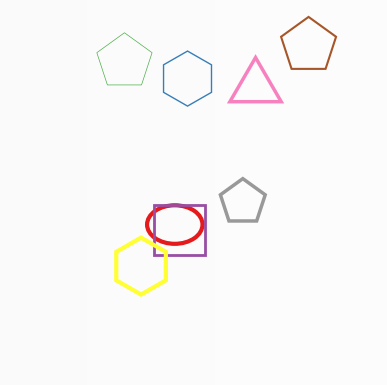[{"shape": "oval", "thickness": 3, "radius": 0.36, "center": [0.451, 0.417]}, {"shape": "hexagon", "thickness": 1, "radius": 0.36, "center": [0.484, 0.796]}, {"shape": "pentagon", "thickness": 0.5, "radius": 0.37, "center": [0.321, 0.84]}, {"shape": "square", "thickness": 2, "radius": 0.33, "center": [0.463, 0.403]}, {"shape": "hexagon", "thickness": 3, "radius": 0.37, "center": [0.364, 0.309]}, {"shape": "pentagon", "thickness": 1.5, "radius": 0.37, "center": [0.796, 0.881]}, {"shape": "triangle", "thickness": 2.5, "radius": 0.38, "center": [0.659, 0.774]}, {"shape": "pentagon", "thickness": 2.5, "radius": 0.3, "center": [0.627, 0.475]}]